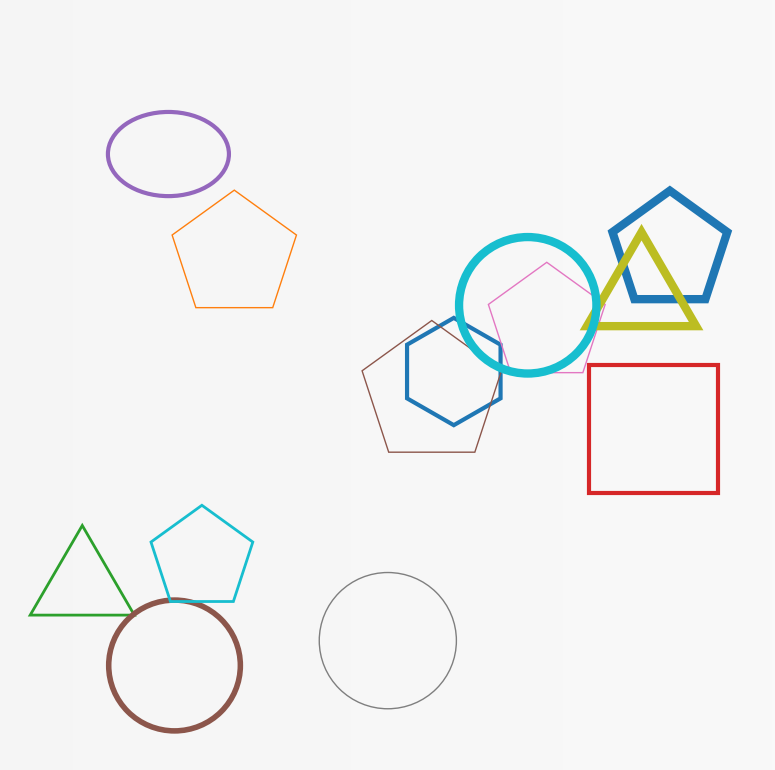[{"shape": "pentagon", "thickness": 3, "radius": 0.39, "center": [0.864, 0.674]}, {"shape": "hexagon", "thickness": 1.5, "radius": 0.35, "center": [0.586, 0.517]}, {"shape": "pentagon", "thickness": 0.5, "radius": 0.42, "center": [0.302, 0.669]}, {"shape": "triangle", "thickness": 1, "radius": 0.39, "center": [0.106, 0.24]}, {"shape": "square", "thickness": 1.5, "radius": 0.41, "center": [0.843, 0.443]}, {"shape": "oval", "thickness": 1.5, "radius": 0.39, "center": [0.217, 0.8]}, {"shape": "circle", "thickness": 2, "radius": 0.42, "center": [0.225, 0.136]}, {"shape": "pentagon", "thickness": 0.5, "radius": 0.47, "center": [0.557, 0.489]}, {"shape": "pentagon", "thickness": 0.5, "radius": 0.4, "center": [0.706, 0.58]}, {"shape": "circle", "thickness": 0.5, "radius": 0.44, "center": [0.5, 0.168]}, {"shape": "triangle", "thickness": 3, "radius": 0.41, "center": [0.828, 0.617]}, {"shape": "circle", "thickness": 3, "radius": 0.44, "center": [0.681, 0.604]}, {"shape": "pentagon", "thickness": 1, "radius": 0.35, "center": [0.261, 0.275]}]